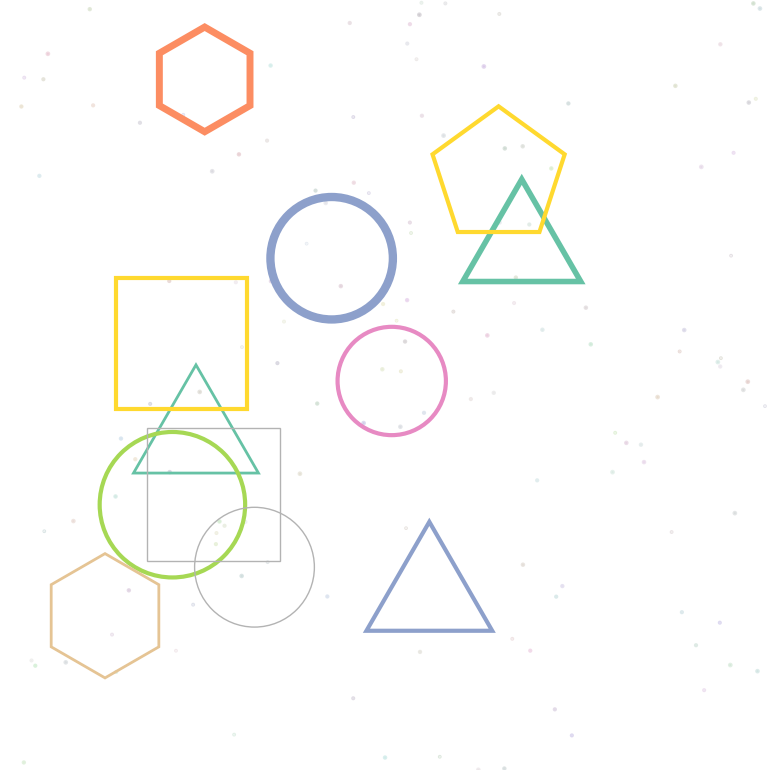[{"shape": "triangle", "thickness": 1, "radius": 0.47, "center": [0.255, 0.432]}, {"shape": "triangle", "thickness": 2, "radius": 0.44, "center": [0.678, 0.679]}, {"shape": "hexagon", "thickness": 2.5, "radius": 0.34, "center": [0.266, 0.897]}, {"shape": "circle", "thickness": 3, "radius": 0.4, "center": [0.431, 0.665]}, {"shape": "triangle", "thickness": 1.5, "radius": 0.47, "center": [0.558, 0.228]}, {"shape": "circle", "thickness": 1.5, "radius": 0.35, "center": [0.509, 0.505]}, {"shape": "circle", "thickness": 1.5, "radius": 0.47, "center": [0.224, 0.345]}, {"shape": "pentagon", "thickness": 1.5, "radius": 0.45, "center": [0.648, 0.772]}, {"shape": "square", "thickness": 1.5, "radius": 0.42, "center": [0.236, 0.554]}, {"shape": "hexagon", "thickness": 1, "radius": 0.4, "center": [0.136, 0.2]}, {"shape": "circle", "thickness": 0.5, "radius": 0.39, "center": [0.331, 0.263]}, {"shape": "square", "thickness": 0.5, "radius": 0.43, "center": [0.277, 0.358]}]